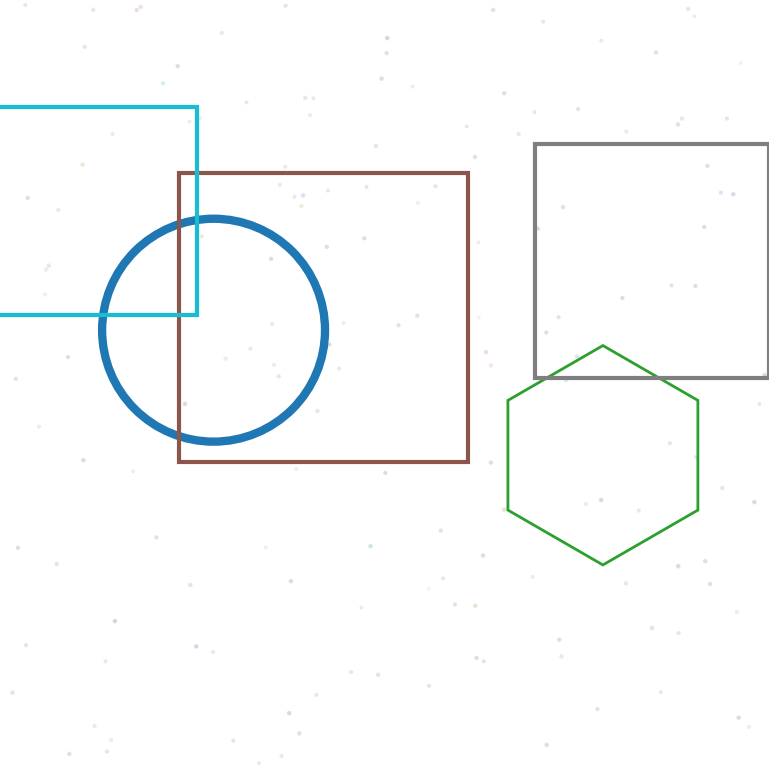[{"shape": "circle", "thickness": 3, "radius": 0.72, "center": [0.277, 0.571]}, {"shape": "hexagon", "thickness": 1, "radius": 0.71, "center": [0.783, 0.409]}, {"shape": "square", "thickness": 1.5, "radius": 0.94, "center": [0.42, 0.588]}, {"shape": "square", "thickness": 1.5, "radius": 0.76, "center": [0.846, 0.661]}, {"shape": "square", "thickness": 1.5, "radius": 0.68, "center": [0.121, 0.726]}]